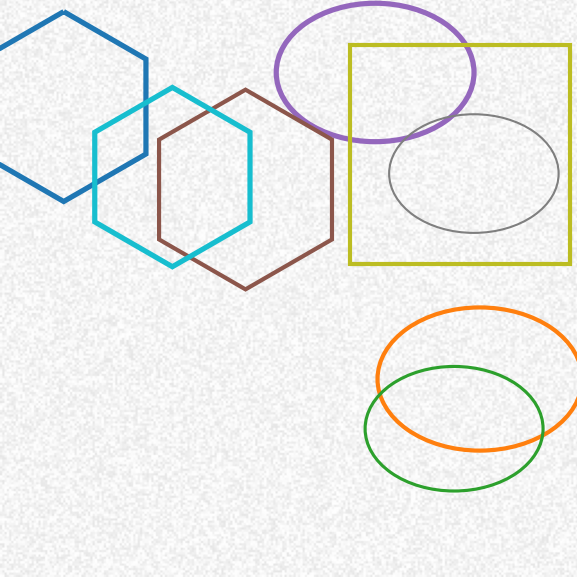[{"shape": "hexagon", "thickness": 2.5, "radius": 0.82, "center": [0.11, 0.815]}, {"shape": "oval", "thickness": 2, "radius": 0.89, "center": [0.831, 0.343]}, {"shape": "oval", "thickness": 1.5, "radius": 0.77, "center": [0.786, 0.257]}, {"shape": "oval", "thickness": 2.5, "radius": 0.86, "center": [0.65, 0.874]}, {"shape": "hexagon", "thickness": 2, "radius": 0.86, "center": [0.425, 0.671]}, {"shape": "oval", "thickness": 1, "radius": 0.73, "center": [0.821, 0.699]}, {"shape": "square", "thickness": 2, "radius": 0.95, "center": [0.796, 0.732]}, {"shape": "hexagon", "thickness": 2.5, "radius": 0.78, "center": [0.299, 0.692]}]